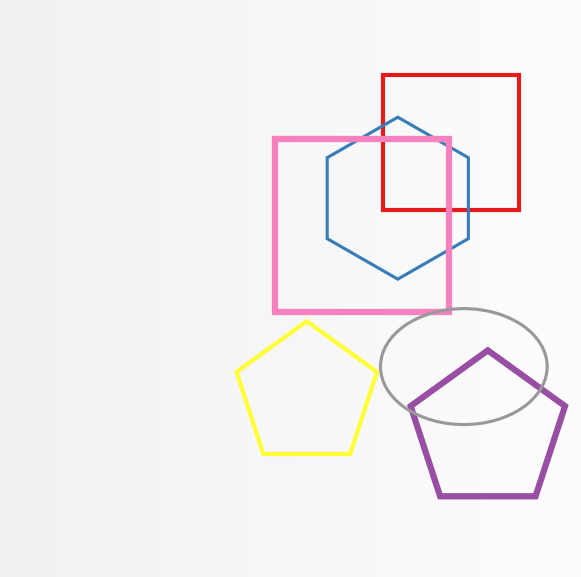[{"shape": "square", "thickness": 2, "radius": 0.58, "center": [0.777, 0.753]}, {"shape": "hexagon", "thickness": 1.5, "radius": 0.7, "center": [0.684, 0.656]}, {"shape": "pentagon", "thickness": 3, "radius": 0.7, "center": [0.839, 0.253]}, {"shape": "pentagon", "thickness": 2, "radius": 0.64, "center": [0.528, 0.316]}, {"shape": "square", "thickness": 3, "radius": 0.75, "center": [0.623, 0.608]}, {"shape": "oval", "thickness": 1.5, "radius": 0.72, "center": [0.798, 0.364]}]